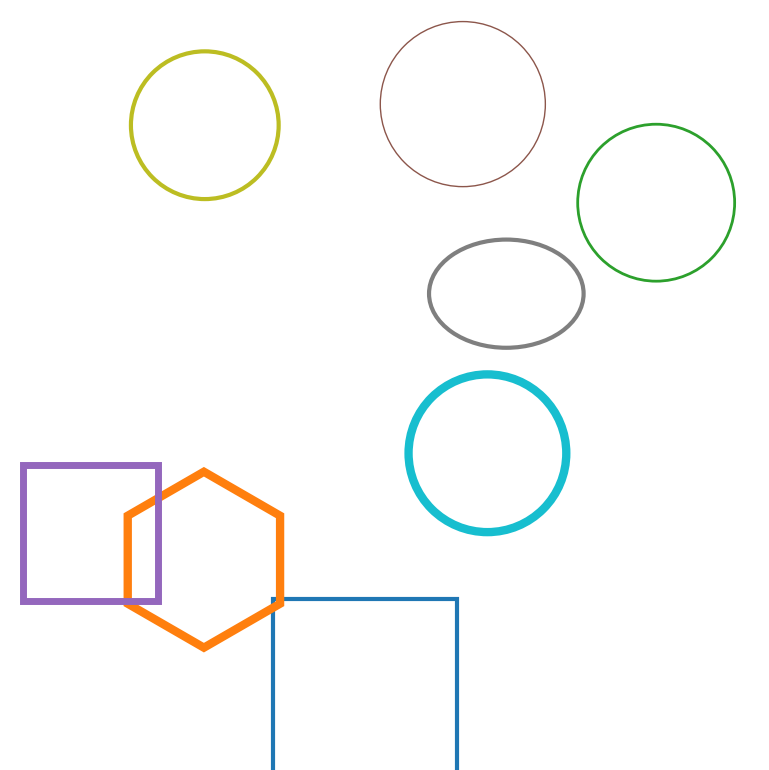[{"shape": "square", "thickness": 1.5, "radius": 0.6, "center": [0.474, 0.102]}, {"shape": "hexagon", "thickness": 3, "radius": 0.57, "center": [0.265, 0.273]}, {"shape": "circle", "thickness": 1, "radius": 0.51, "center": [0.852, 0.737]}, {"shape": "square", "thickness": 2.5, "radius": 0.44, "center": [0.118, 0.308]}, {"shape": "circle", "thickness": 0.5, "radius": 0.54, "center": [0.601, 0.865]}, {"shape": "oval", "thickness": 1.5, "radius": 0.5, "center": [0.658, 0.619]}, {"shape": "circle", "thickness": 1.5, "radius": 0.48, "center": [0.266, 0.837]}, {"shape": "circle", "thickness": 3, "radius": 0.51, "center": [0.633, 0.411]}]